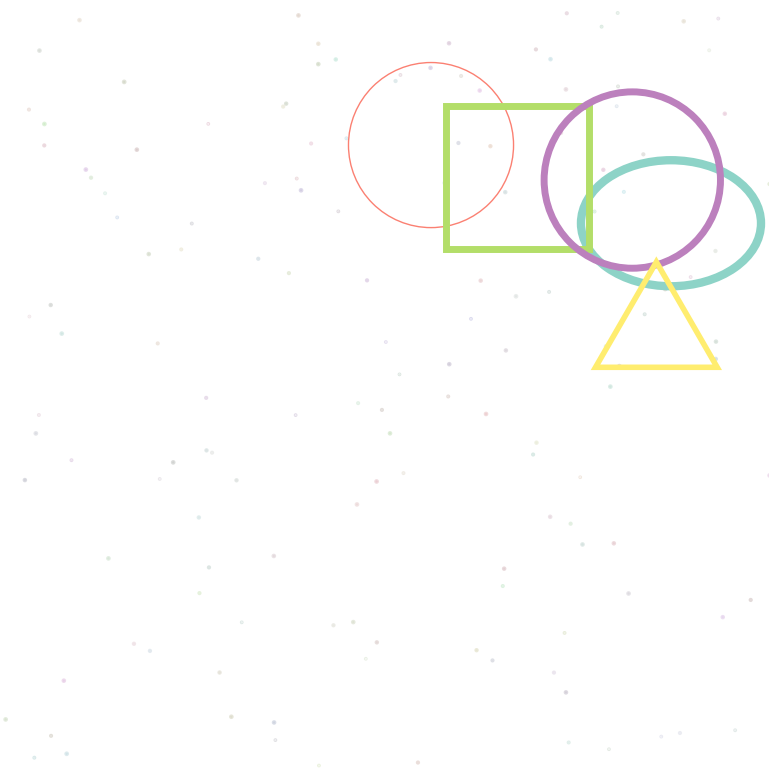[{"shape": "oval", "thickness": 3, "radius": 0.58, "center": [0.871, 0.71]}, {"shape": "circle", "thickness": 0.5, "radius": 0.54, "center": [0.56, 0.812]}, {"shape": "square", "thickness": 2.5, "radius": 0.46, "center": [0.672, 0.77]}, {"shape": "circle", "thickness": 2.5, "radius": 0.57, "center": [0.821, 0.766]}, {"shape": "triangle", "thickness": 2, "radius": 0.46, "center": [0.852, 0.569]}]